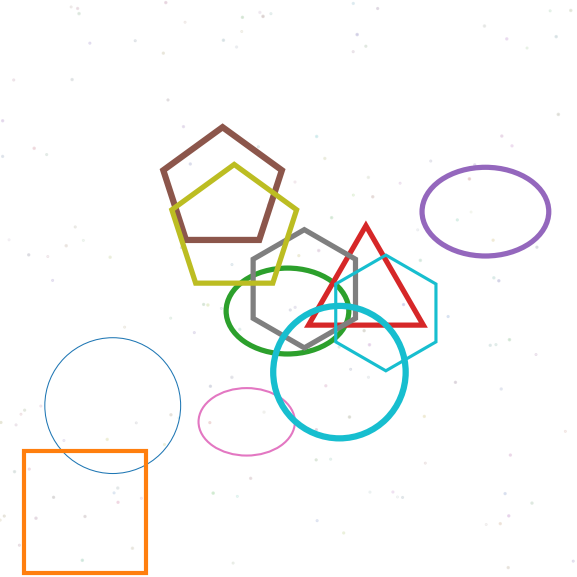[{"shape": "circle", "thickness": 0.5, "radius": 0.59, "center": [0.195, 0.297]}, {"shape": "square", "thickness": 2, "radius": 0.53, "center": [0.147, 0.113]}, {"shape": "oval", "thickness": 2.5, "radius": 0.53, "center": [0.498, 0.461]}, {"shape": "triangle", "thickness": 2.5, "radius": 0.57, "center": [0.634, 0.494]}, {"shape": "oval", "thickness": 2.5, "radius": 0.55, "center": [0.841, 0.633]}, {"shape": "pentagon", "thickness": 3, "radius": 0.54, "center": [0.385, 0.671]}, {"shape": "oval", "thickness": 1, "radius": 0.42, "center": [0.427, 0.269]}, {"shape": "hexagon", "thickness": 2.5, "radius": 0.51, "center": [0.527, 0.499]}, {"shape": "pentagon", "thickness": 2.5, "radius": 0.57, "center": [0.406, 0.601]}, {"shape": "circle", "thickness": 3, "radius": 0.57, "center": [0.588, 0.355]}, {"shape": "hexagon", "thickness": 1.5, "radius": 0.5, "center": [0.668, 0.457]}]